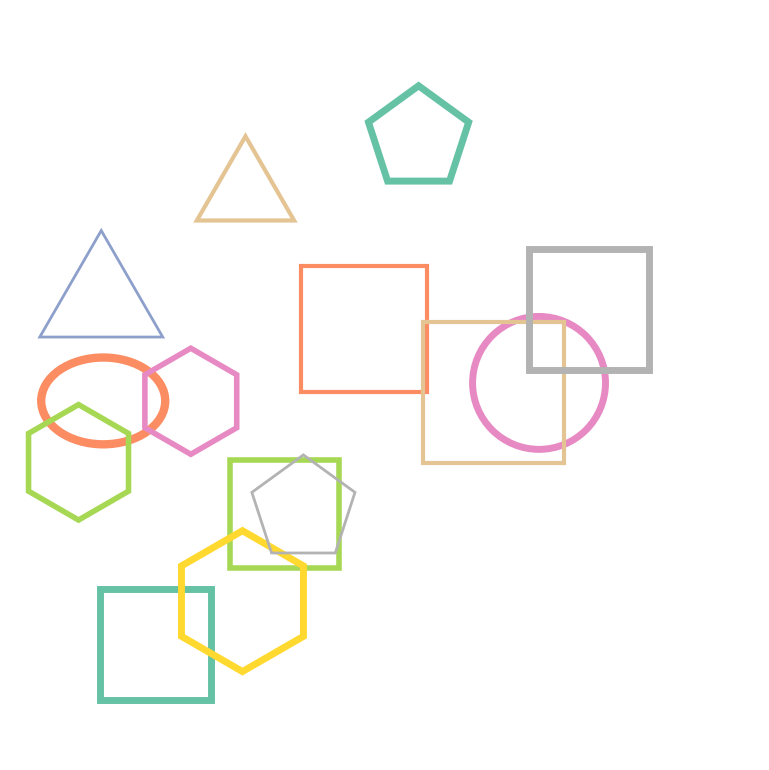[{"shape": "pentagon", "thickness": 2.5, "radius": 0.34, "center": [0.544, 0.82]}, {"shape": "square", "thickness": 2.5, "radius": 0.36, "center": [0.201, 0.163]}, {"shape": "square", "thickness": 1.5, "radius": 0.41, "center": [0.473, 0.572]}, {"shape": "oval", "thickness": 3, "radius": 0.4, "center": [0.134, 0.479]}, {"shape": "triangle", "thickness": 1, "radius": 0.46, "center": [0.131, 0.608]}, {"shape": "circle", "thickness": 2.5, "radius": 0.43, "center": [0.7, 0.503]}, {"shape": "hexagon", "thickness": 2, "radius": 0.34, "center": [0.248, 0.479]}, {"shape": "hexagon", "thickness": 2, "radius": 0.37, "center": [0.102, 0.4]}, {"shape": "square", "thickness": 2, "radius": 0.35, "center": [0.369, 0.332]}, {"shape": "hexagon", "thickness": 2.5, "radius": 0.46, "center": [0.315, 0.219]}, {"shape": "square", "thickness": 1.5, "radius": 0.46, "center": [0.641, 0.491]}, {"shape": "triangle", "thickness": 1.5, "radius": 0.36, "center": [0.319, 0.75]}, {"shape": "pentagon", "thickness": 1, "radius": 0.35, "center": [0.394, 0.339]}, {"shape": "square", "thickness": 2.5, "radius": 0.39, "center": [0.765, 0.598]}]